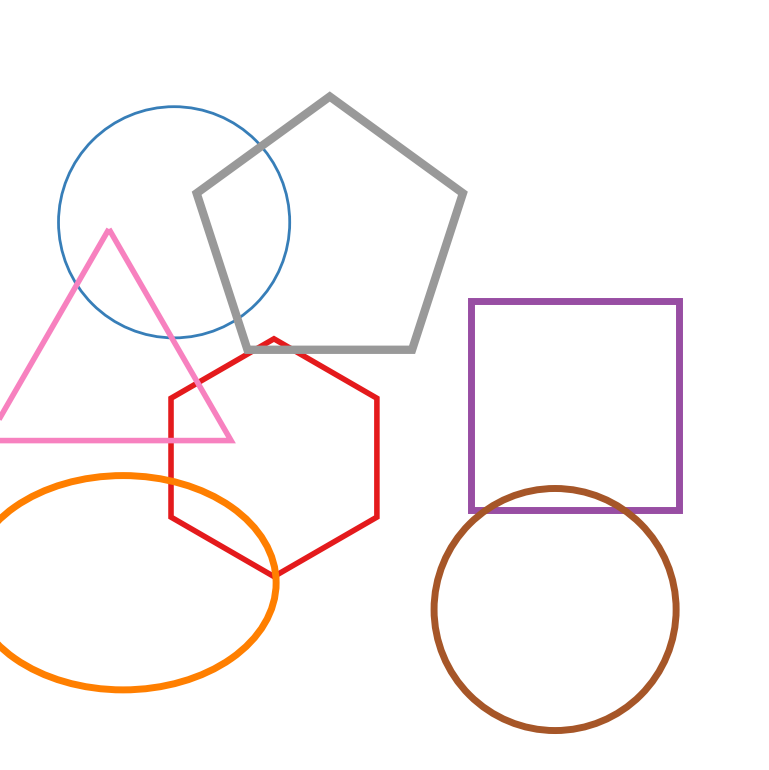[{"shape": "hexagon", "thickness": 2, "radius": 0.77, "center": [0.356, 0.406]}, {"shape": "circle", "thickness": 1, "radius": 0.75, "center": [0.226, 0.711]}, {"shape": "square", "thickness": 2.5, "radius": 0.68, "center": [0.747, 0.474]}, {"shape": "oval", "thickness": 2.5, "radius": 0.99, "center": [0.16, 0.243]}, {"shape": "circle", "thickness": 2.5, "radius": 0.79, "center": [0.721, 0.208]}, {"shape": "triangle", "thickness": 2, "radius": 0.92, "center": [0.141, 0.519]}, {"shape": "pentagon", "thickness": 3, "radius": 0.91, "center": [0.428, 0.693]}]